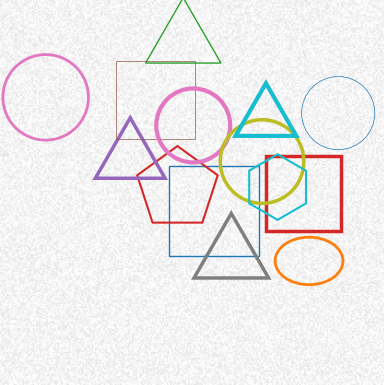[{"shape": "circle", "thickness": 0.5, "radius": 0.48, "center": [0.878, 0.706]}, {"shape": "square", "thickness": 1, "radius": 0.59, "center": [0.556, 0.452]}, {"shape": "oval", "thickness": 2, "radius": 0.44, "center": [0.803, 0.322]}, {"shape": "triangle", "thickness": 1, "radius": 0.57, "center": [0.476, 0.893]}, {"shape": "square", "thickness": 2.5, "radius": 0.48, "center": [0.788, 0.498]}, {"shape": "pentagon", "thickness": 1.5, "radius": 0.55, "center": [0.461, 0.511]}, {"shape": "triangle", "thickness": 2.5, "radius": 0.52, "center": [0.338, 0.589]}, {"shape": "square", "thickness": 0.5, "radius": 0.51, "center": [0.404, 0.74]}, {"shape": "circle", "thickness": 3, "radius": 0.48, "center": [0.502, 0.674]}, {"shape": "circle", "thickness": 2, "radius": 0.56, "center": [0.119, 0.747]}, {"shape": "triangle", "thickness": 2.5, "radius": 0.56, "center": [0.601, 0.334]}, {"shape": "circle", "thickness": 2.5, "radius": 0.54, "center": [0.681, 0.58]}, {"shape": "hexagon", "thickness": 1.5, "radius": 0.43, "center": [0.721, 0.514]}, {"shape": "triangle", "thickness": 3, "radius": 0.46, "center": [0.691, 0.693]}]